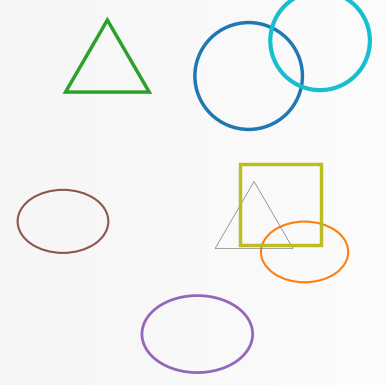[{"shape": "circle", "thickness": 2.5, "radius": 0.69, "center": [0.642, 0.803]}, {"shape": "oval", "thickness": 1.5, "radius": 0.56, "center": [0.786, 0.346]}, {"shape": "triangle", "thickness": 2.5, "radius": 0.62, "center": [0.277, 0.823]}, {"shape": "oval", "thickness": 2, "radius": 0.71, "center": [0.509, 0.132]}, {"shape": "oval", "thickness": 1.5, "radius": 0.59, "center": [0.163, 0.425]}, {"shape": "triangle", "thickness": 0.5, "radius": 0.58, "center": [0.656, 0.413]}, {"shape": "square", "thickness": 2.5, "radius": 0.52, "center": [0.725, 0.468]}, {"shape": "circle", "thickness": 3, "radius": 0.64, "center": [0.826, 0.894]}]